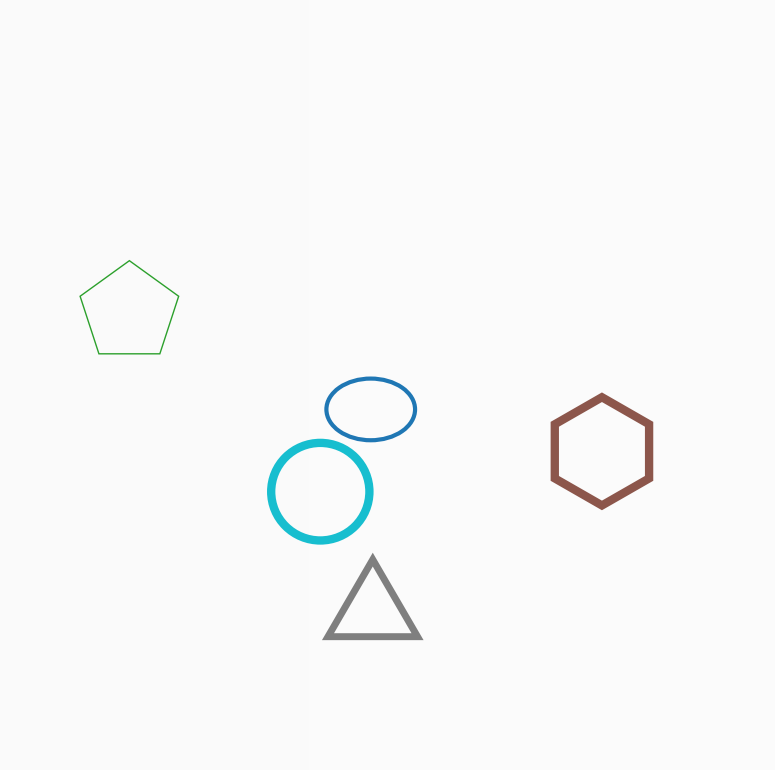[{"shape": "oval", "thickness": 1.5, "radius": 0.29, "center": [0.478, 0.468]}, {"shape": "pentagon", "thickness": 0.5, "radius": 0.33, "center": [0.167, 0.595]}, {"shape": "hexagon", "thickness": 3, "radius": 0.35, "center": [0.777, 0.414]}, {"shape": "triangle", "thickness": 2.5, "radius": 0.33, "center": [0.481, 0.207]}, {"shape": "circle", "thickness": 3, "radius": 0.32, "center": [0.413, 0.361]}]